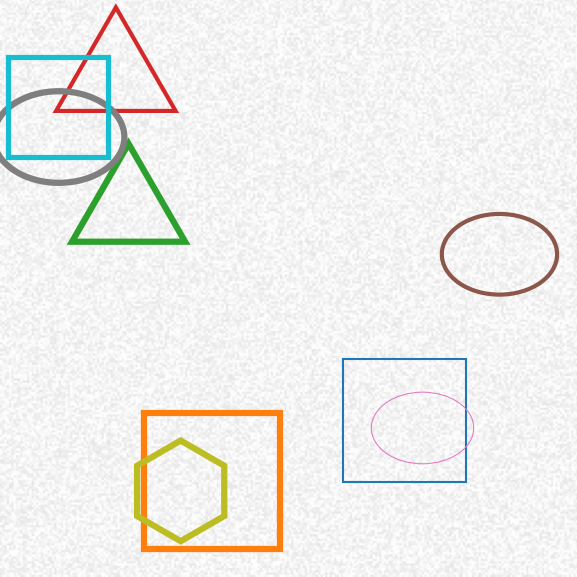[{"shape": "square", "thickness": 1, "radius": 0.53, "center": [0.701, 0.271]}, {"shape": "square", "thickness": 3, "radius": 0.59, "center": [0.367, 0.166]}, {"shape": "triangle", "thickness": 3, "radius": 0.57, "center": [0.223, 0.637]}, {"shape": "triangle", "thickness": 2, "radius": 0.6, "center": [0.201, 0.867]}, {"shape": "oval", "thickness": 2, "radius": 0.5, "center": [0.865, 0.559]}, {"shape": "oval", "thickness": 0.5, "radius": 0.44, "center": [0.732, 0.258]}, {"shape": "oval", "thickness": 3, "radius": 0.57, "center": [0.102, 0.762]}, {"shape": "hexagon", "thickness": 3, "radius": 0.44, "center": [0.313, 0.149]}, {"shape": "square", "thickness": 2.5, "radius": 0.43, "center": [0.1, 0.814]}]